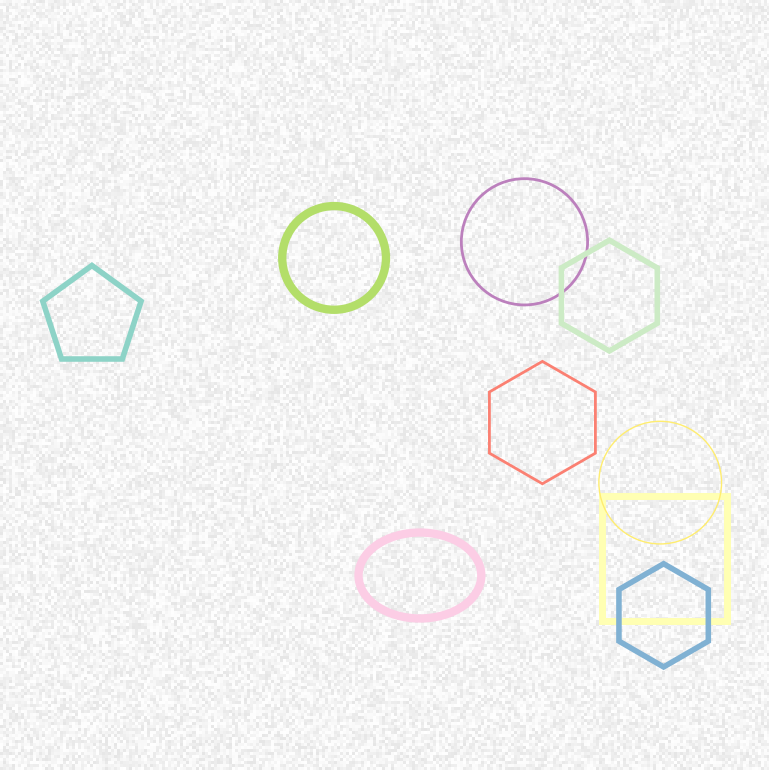[{"shape": "pentagon", "thickness": 2, "radius": 0.34, "center": [0.119, 0.588]}, {"shape": "square", "thickness": 2.5, "radius": 0.41, "center": [0.863, 0.274]}, {"shape": "hexagon", "thickness": 1, "radius": 0.4, "center": [0.704, 0.451]}, {"shape": "hexagon", "thickness": 2, "radius": 0.34, "center": [0.862, 0.201]}, {"shape": "circle", "thickness": 3, "radius": 0.34, "center": [0.434, 0.665]}, {"shape": "oval", "thickness": 3, "radius": 0.4, "center": [0.545, 0.253]}, {"shape": "circle", "thickness": 1, "radius": 0.41, "center": [0.681, 0.686]}, {"shape": "hexagon", "thickness": 2, "radius": 0.36, "center": [0.791, 0.616]}, {"shape": "circle", "thickness": 0.5, "radius": 0.4, "center": [0.857, 0.373]}]